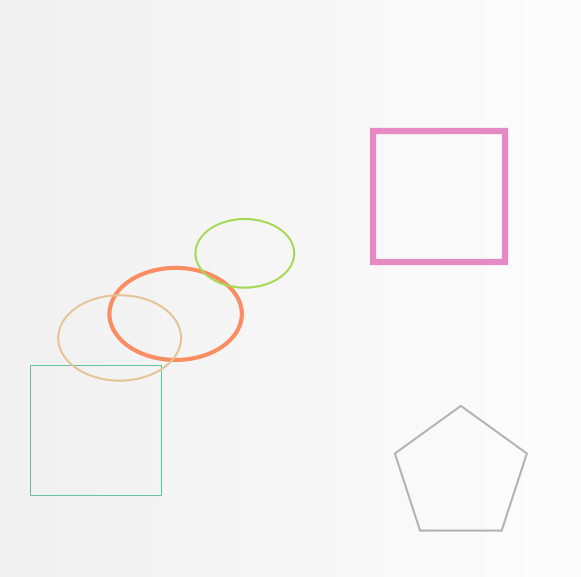[{"shape": "square", "thickness": 0.5, "radius": 0.56, "center": [0.165, 0.254]}, {"shape": "oval", "thickness": 2, "radius": 0.57, "center": [0.302, 0.456]}, {"shape": "square", "thickness": 3, "radius": 0.57, "center": [0.756, 0.659]}, {"shape": "oval", "thickness": 1, "radius": 0.42, "center": [0.421, 0.56]}, {"shape": "oval", "thickness": 1, "radius": 0.53, "center": [0.206, 0.414]}, {"shape": "pentagon", "thickness": 1, "radius": 0.6, "center": [0.793, 0.177]}]